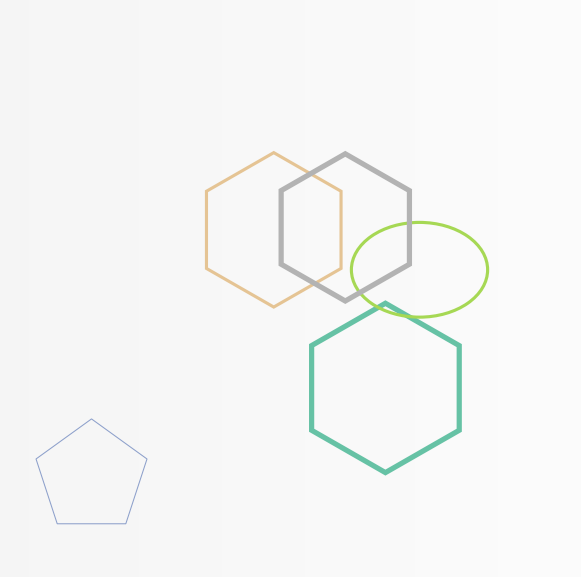[{"shape": "hexagon", "thickness": 2.5, "radius": 0.73, "center": [0.663, 0.327]}, {"shape": "pentagon", "thickness": 0.5, "radius": 0.5, "center": [0.157, 0.173]}, {"shape": "oval", "thickness": 1.5, "radius": 0.59, "center": [0.722, 0.532]}, {"shape": "hexagon", "thickness": 1.5, "radius": 0.67, "center": [0.471, 0.601]}, {"shape": "hexagon", "thickness": 2.5, "radius": 0.64, "center": [0.594, 0.605]}]